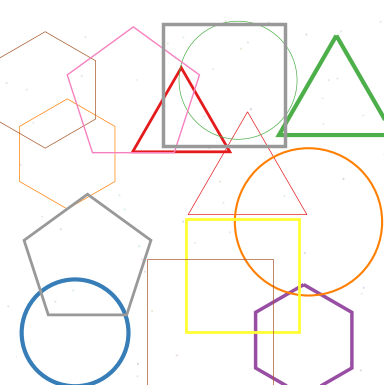[{"shape": "triangle", "thickness": 2, "radius": 0.73, "center": [0.471, 0.679]}, {"shape": "triangle", "thickness": 0.5, "radius": 0.89, "center": [0.643, 0.532]}, {"shape": "circle", "thickness": 3, "radius": 0.69, "center": [0.195, 0.135]}, {"shape": "triangle", "thickness": 3, "radius": 0.86, "center": [0.874, 0.735]}, {"shape": "circle", "thickness": 0.5, "radius": 0.77, "center": [0.618, 0.792]}, {"shape": "hexagon", "thickness": 2.5, "radius": 0.72, "center": [0.789, 0.116]}, {"shape": "circle", "thickness": 1.5, "radius": 0.96, "center": [0.801, 0.424]}, {"shape": "hexagon", "thickness": 0.5, "radius": 0.72, "center": [0.175, 0.6]}, {"shape": "square", "thickness": 2, "radius": 0.73, "center": [0.63, 0.284]}, {"shape": "square", "thickness": 0.5, "radius": 0.82, "center": [0.546, 0.162]}, {"shape": "hexagon", "thickness": 0.5, "radius": 0.76, "center": [0.117, 0.766]}, {"shape": "pentagon", "thickness": 1, "radius": 0.9, "center": [0.346, 0.75]}, {"shape": "square", "thickness": 2.5, "radius": 0.79, "center": [0.582, 0.779]}, {"shape": "pentagon", "thickness": 2, "radius": 0.87, "center": [0.227, 0.322]}]